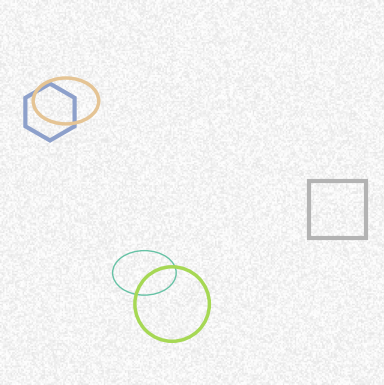[{"shape": "oval", "thickness": 1, "radius": 0.41, "center": [0.375, 0.291]}, {"shape": "hexagon", "thickness": 3, "radius": 0.37, "center": [0.13, 0.709]}, {"shape": "circle", "thickness": 2.5, "radius": 0.48, "center": [0.447, 0.21]}, {"shape": "oval", "thickness": 2.5, "radius": 0.43, "center": [0.171, 0.738]}, {"shape": "square", "thickness": 3, "radius": 0.37, "center": [0.877, 0.456]}]